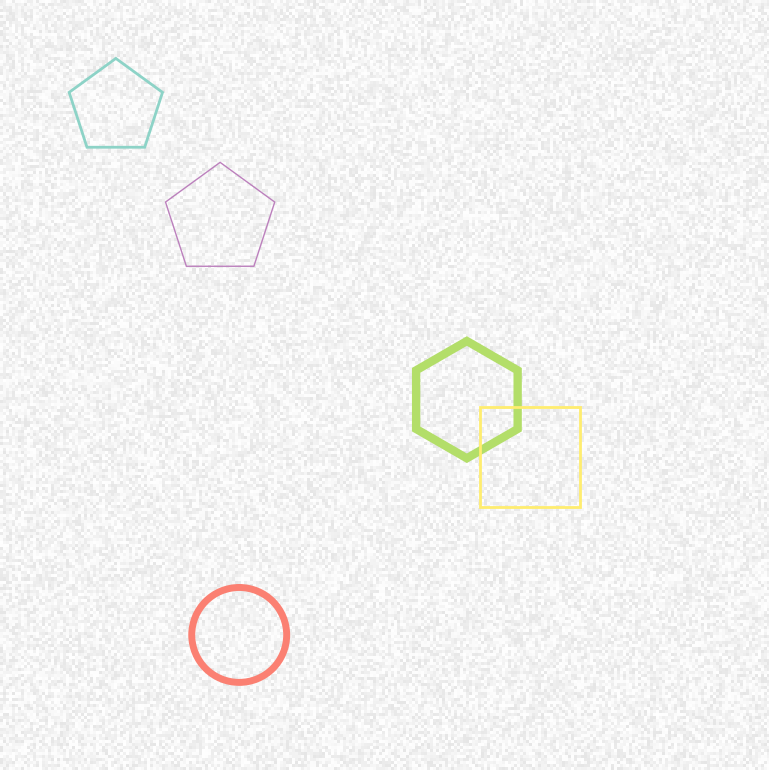[{"shape": "pentagon", "thickness": 1, "radius": 0.32, "center": [0.15, 0.86]}, {"shape": "circle", "thickness": 2.5, "radius": 0.31, "center": [0.311, 0.175]}, {"shape": "hexagon", "thickness": 3, "radius": 0.38, "center": [0.606, 0.481]}, {"shape": "pentagon", "thickness": 0.5, "radius": 0.37, "center": [0.286, 0.715]}, {"shape": "square", "thickness": 1, "radius": 0.33, "center": [0.688, 0.406]}]